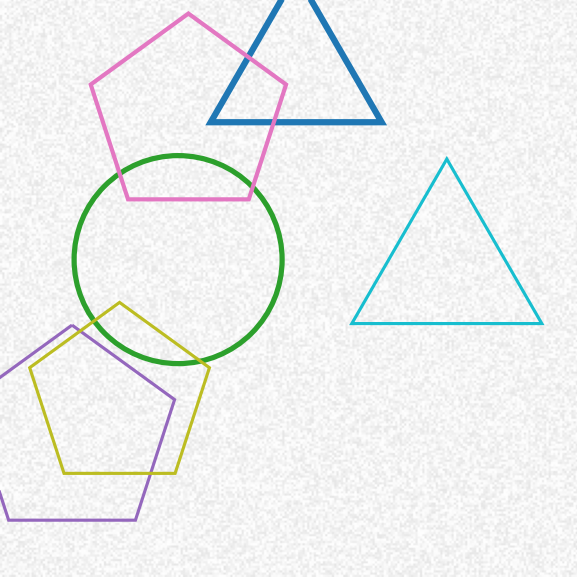[{"shape": "triangle", "thickness": 3, "radius": 0.85, "center": [0.513, 0.873]}, {"shape": "circle", "thickness": 2.5, "radius": 0.9, "center": [0.308, 0.55]}, {"shape": "pentagon", "thickness": 1.5, "radius": 0.93, "center": [0.125, 0.249]}, {"shape": "pentagon", "thickness": 2, "radius": 0.89, "center": [0.326, 0.798]}, {"shape": "pentagon", "thickness": 1.5, "radius": 0.82, "center": [0.207, 0.312]}, {"shape": "triangle", "thickness": 1.5, "radius": 0.95, "center": [0.774, 0.534]}]